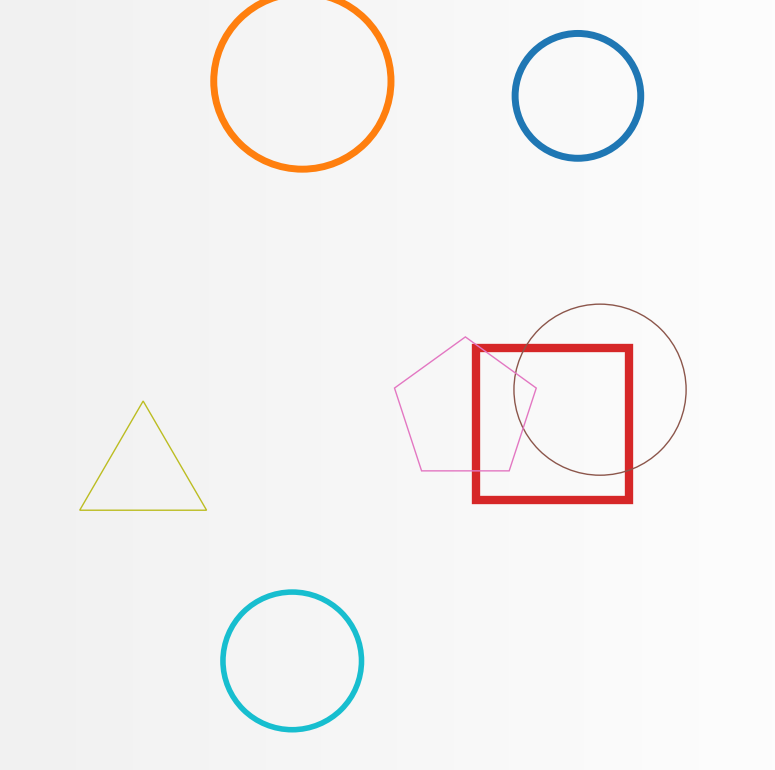[{"shape": "circle", "thickness": 2.5, "radius": 0.41, "center": [0.746, 0.876]}, {"shape": "circle", "thickness": 2.5, "radius": 0.57, "center": [0.39, 0.895]}, {"shape": "square", "thickness": 3, "radius": 0.49, "center": [0.713, 0.45]}, {"shape": "circle", "thickness": 0.5, "radius": 0.56, "center": [0.774, 0.494]}, {"shape": "pentagon", "thickness": 0.5, "radius": 0.48, "center": [0.6, 0.466]}, {"shape": "triangle", "thickness": 0.5, "radius": 0.47, "center": [0.185, 0.385]}, {"shape": "circle", "thickness": 2, "radius": 0.45, "center": [0.377, 0.142]}]